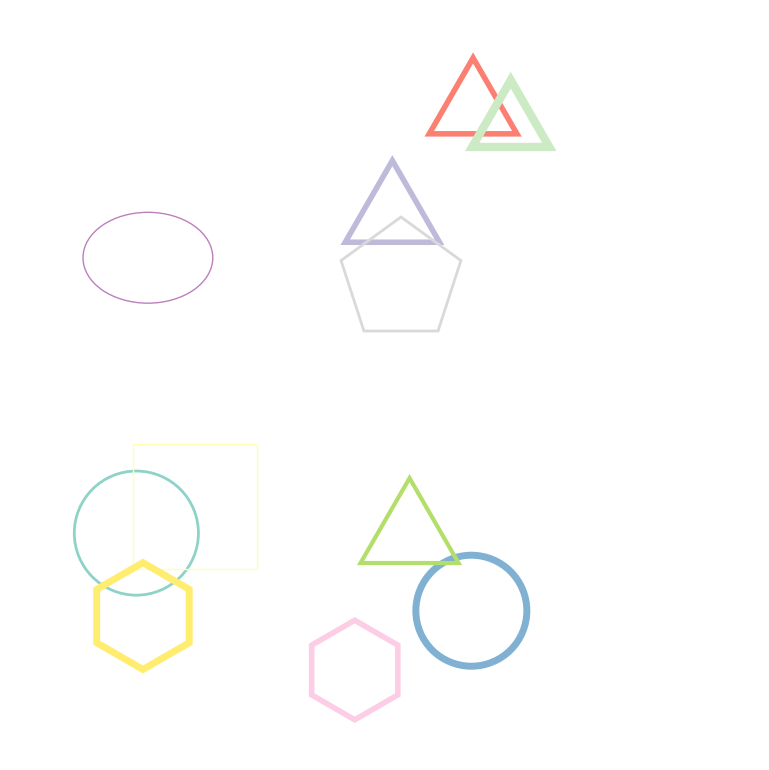[{"shape": "circle", "thickness": 1, "radius": 0.4, "center": [0.177, 0.308]}, {"shape": "square", "thickness": 0.5, "radius": 0.4, "center": [0.253, 0.342]}, {"shape": "triangle", "thickness": 2, "radius": 0.35, "center": [0.51, 0.721]}, {"shape": "triangle", "thickness": 2, "radius": 0.33, "center": [0.614, 0.859]}, {"shape": "circle", "thickness": 2.5, "radius": 0.36, "center": [0.612, 0.207]}, {"shape": "triangle", "thickness": 1.5, "radius": 0.37, "center": [0.532, 0.306]}, {"shape": "hexagon", "thickness": 2, "radius": 0.32, "center": [0.461, 0.13]}, {"shape": "pentagon", "thickness": 1, "radius": 0.41, "center": [0.521, 0.636]}, {"shape": "oval", "thickness": 0.5, "radius": 0.42, "center": [0.192, 0.665]}, {"shape": "triangle", "thickness": 3, "radius": 0.29, "center": [0.663, 0.838]}, {"shape": "hexagon", "thickness": 2.5, "radius": 0.35, "center": [0.186, 0.2]}]